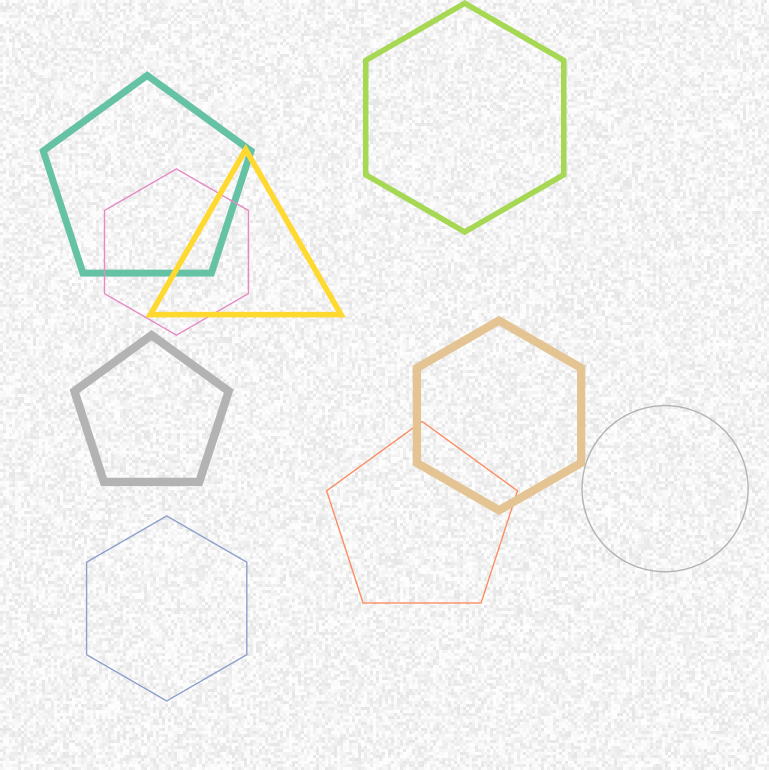[{"shape": "pentagon", "thickness": 2.5, "radius": 0.71, "center": [0.191, 0.76]}, {"shape": "pentagon", "thickness": 0.5, "radius": 0.65, "center": [0.548, 0.322]}, {"shape": "hexagon", "thickness": 0.5, "radius": 0.6, "center": [0.216, 0.21]}, {"shape": "hexagon", "thickness": 0.5, "radius": 0.54, "center": [0.229, 0.673]}, {"shape": "hexagon", "thickness": 2, "radius": 0.74, "center": [0.604, 0.847]}, {"shape": "triangle", "thickness": 2, "radius": 0.71, "center": [0.319, 0.663]}, {"shape": "hexagon", "thickness": 3, "radius": 0.62, "center": [0.648, 0.46]}, {"shape": "circle", "thickness": 0.5, "radius": 0.54, "center": [0.864, 0.365]}, {"shape": "pentagon", "thickness": 3, "radius": 0.53, "center": [0.197, 0.459]}]